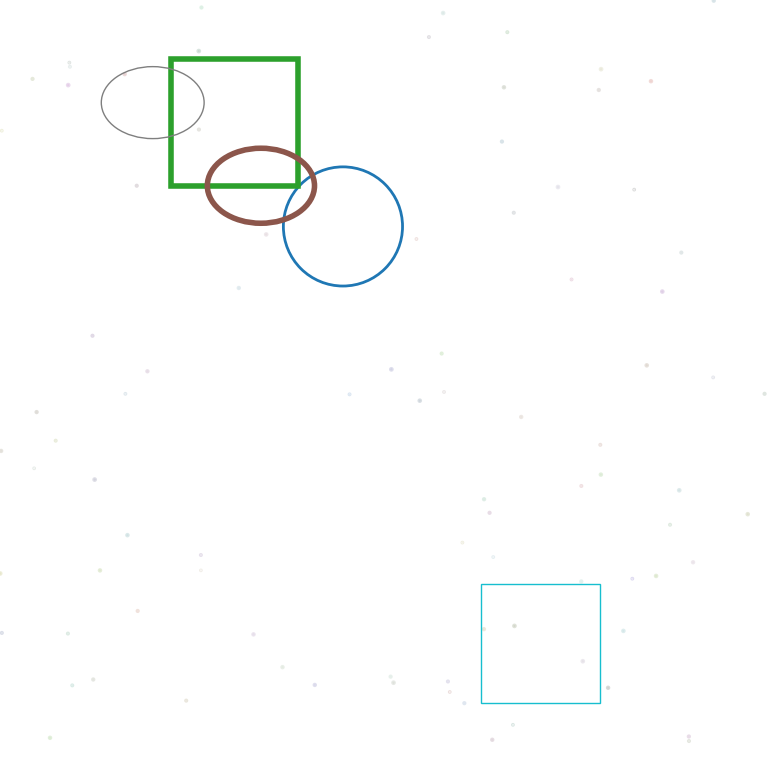[{"shape": "circle", "thickness": 1, "radius": 0.39, "center": [0.445, 0.706]}, {"shape": "square", "thickness": 2, "radius": 0.41, "center": [0.304, 0.841]}, {"shape": "oval", "thickness": 2, "radius": 0.35, "center": [0.339, 0.759]}, {"shape": "oval", "thickness": 0.5, "radius": 0.33, "center": [0.198, 0.867]}, {"shape": "square", "thickness": 0.5, "radius": 0.39, "center": [0.702, 0.164]}]